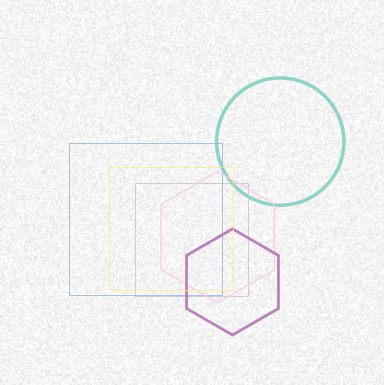[{"shape": "circle", "thickness": 2.5, "radius": 0.83, "center": [0.728, 0.632]}, {"shape": "square", "thickness": 0.5, "radius": 0.73, "center": [0.498, 0.378]}, {"shape": "square", "thickness": 0.5, "radius": 0.99, "center": [0.378, 0.431]}, {"shape": "hexagon", "thickness": 1, "radius": 0.85, "center": [0.566, 0.384]}, {"shape": "hexagon", "thickness": 2, "radius": 0.69, "center": [0.604, 0.268]}, {"shape": "square", "thickness": 0.5, "radius": 0.8, "center": [0.444, 0.407]}]